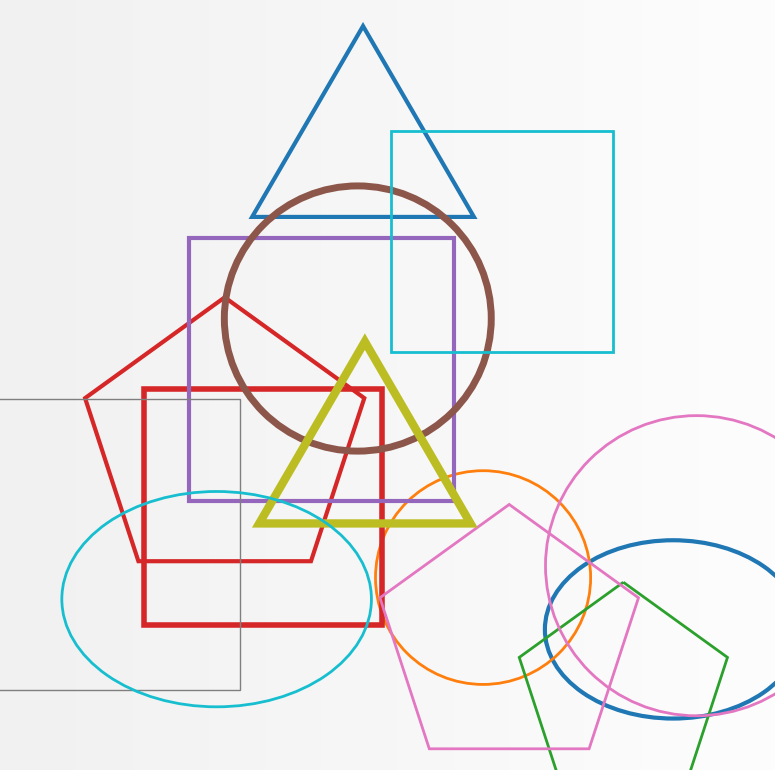[{"shape": "oval", "thickness": 1.5, "radius": 0.83, "center": [0.868, 0.183]}, {"shape": "triangle", "thickness": 1.5, "radius": 0.83, "center": [0.468, 0.801]}, {"shape": "circle", "thickness": 1, "radius": 0.69, "center": [0.623, 0.25]}, {"shape": "pentagon", "thickness": 1, "radius": 0.71, "center": [0.804, 0.103]}, {"shape": "pentagon", "thickness": 1.5, "radius": 0.95, "center": [0.29, 0.424]}, {"shape": "square", "thickness": 2, "radius": 0.77, "center": [0.339, 0.341]}, {"shape": "square", "thickness": 1.5, "radius": 0.85, "center": [0.415, 0.521]}, {"shape": "circle", "thickness": 2.5, "radius": 0.86, "center": [0.462, 0.586]}, {"shape": "pentagon", "thickness": 1, "radius": 0.88, "center": [0.657, 0.169]}, {"shape": "circle", "thickness": 1, "radius": 0.97, "center": [0.899, 0.265]}, {"shape": "square", "thickness": 0.5, "radius": 0.95, "center": [0.121, 0.293]}, {"shape": "triangle", "thickness": 3, "radius": 0.79, "center": [0.471, 0.399]}, {"shape": "square", "thickness": 1, "radius": 0.72, "center": [0.648, 0.686]}, {"shape": "oval", "thickness": 1, "radius": 1.0, "center": [0.28, 0.222]}]